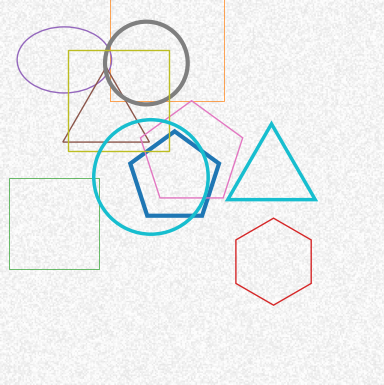[{"shape": "pentagon", "thickness": 3, "radius": 0.61, "center": [0.454, 0.538]}, {"shape": "square", "thickness": 0.5, "radius": 0.75, "center": [0.434, 0.888]}, {"shape": "square", "thickness": 0.5, "radius": 0.59, "center": [0.14, 0.42]}, {"shape": "hexagon", "thickness": 1, "radius": 0.56, "center": [0.711, 0.32]}, {"shape": "oval", "thickness": 1, "radius": 0.61, "center": [0.167, 0.844]}, {"shape": "triangle", "thickness": 1, "radius": 0.65, "center": [0.276, 0.696]}, {"shape": "pentagon", "thickness": 1, "radius": 0.7, "center": [0.498, 0.599]}, {"shape": "circle", "thickness": 3, "radius": 0.54, "center": [0.38, 0.836]}, {"shape": "square", "thickness": 1, "radius": 0.66, "center": [0.307, 0.74]}, {"shape": "triangle", "thickness": 2.5, "radius": 0.66, "center": [0.705, 0.547]}, {"shape": "circle", "thickness": 2.5, "radius": 0.74, "center": [0.392, 0.54]}]